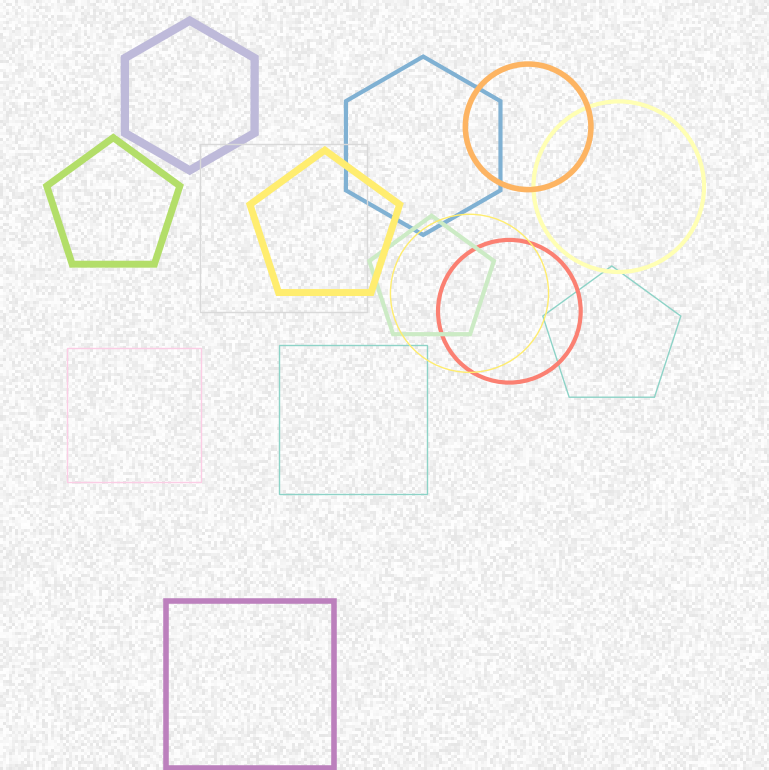[{"shape": "square", "thickness": 0.5, "radius": 0.48, "center": [0.458, 0.455]}, {"shape": "pentagon", "thickness": 0.5, "radius": 0.47, "center": [0.795, 0.56]}, {"shape": "circle", "thickness": 1.5, "radius": 0.55, "center": [0.804, 0.758]}, {"shape": "hexagon", "thickness": 3, "radius": 0.49, "center": [0.246, 0.876]}, {"shape": "circle", "thickness": 1.5, "radius": 0.46, "center": [0.662, 0.596]}, {"shape": "hexagon", "thickness": 1.5, "radius": 0.58, "center": [0.55, 0.811]}, {"shape": "circle", "thickness": 2, "radius": 0.41, "center": [0.686, 0.835]}, {"shape": "pentagon", "thickness": 2.5, "radius": 0.45, "center": [0.147, 0.73]}, {"shape": "square", "thickness": 0.5, "radius": 0.43, "center": [0.174, 0.461]}, {"shape": "square", "thickness": 0.5, "radius": 0.54, "center": [0.368, 0.704]}, {"shape": "square", "thickness": 2, "radius": 0.54, "center": [0.325, 0.111]}, {"shape": "pentagon", "thickness": 1.5, "radius": 0.43, "center": [0.561, 0.635]}, {"shape": "circle", "thickness": 0.5, "radius": 0.51, "center": [0.61, 0.619]}, {"shape": "pentagon", "thickness": 2.5, "radius": 0.51, "center": [0.422, 0.703]}]